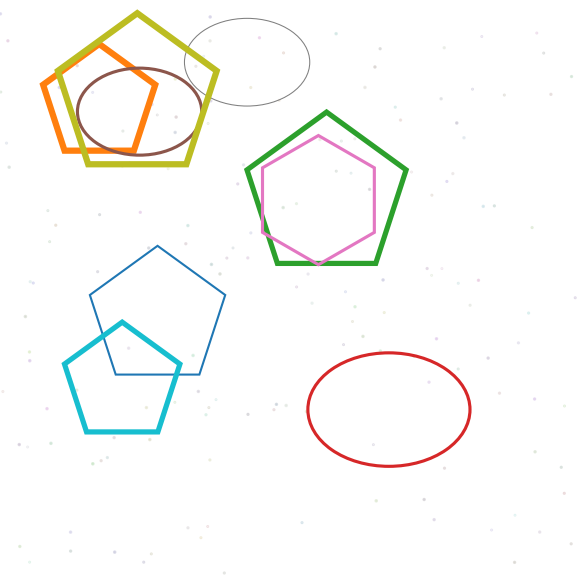[{"shape": "pentagon", "thickness": 1, "radius": 0.62, "center": [0.273, 0.45]}, {"shape": "pentagon", "thickness": 3, "radius": 0.51, "center": [0.172, 0.821]}, {"shape": "pentagon", "thickness": 2.5, "radius": 0.72, "center": [0.565, 0.66]}, {"shape": "oval", "thickness": 1.5, "radius": 0.7, "center": [0.673, 0.29]}, {"shape": "oval", "thickness": 1.5, "radius": 0.54, "center": [0.242, 0.806]}, {"shape": "hexagon", "thickness": 1.5, "radius": 0.56, "center": [0.551, 0.653]}, {"shape": "oval", "thickness": 0.5, "radius": 0.54, "center": [0.428, 0.891]}, {"shape": "pentagon", "thickness": 3, "radius": 0.72, "center": [0.238, 0.832]}, {"shape": "pentagon", "thickness": 2.5, "radius": 0.53, "center": [0.212, 0.336]}]